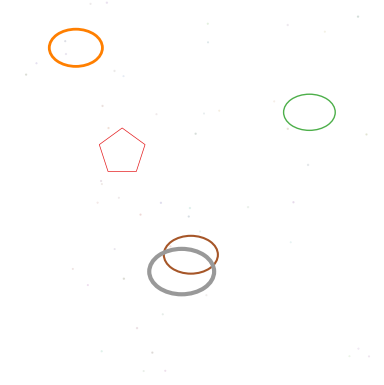[{"shape": "pentagon", "thickness": 0.5, "radius": 0.31, "center": [0.317, 0.605]}, {"shape": "oval", "thickness": 1, "radius": 0.34, "center": [0.804, 0.708]}, {"shape": "oval", "thickness": 2, "radius": 0.35, "center": [0.197, 0.876]}, {"shape": "oval", "thickness": 1.5, "radius": 0.35, "center": [0.496, 0.338]}, {"shape": "oval", "thickness": 3, "radius": 0.42, "center": [0.472, 0.295]}]